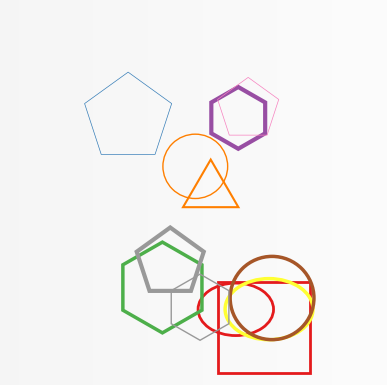[{"shape": "square", "thickness": 2, "radius": 0.59, "center": [0.681, 0.149]}, {"shape": "oval", "thickness": 2, "radius": 0.49, "center": [0.609, 0.197]}, {"shape": "pentagon", "thickness": 0.5, "radius": 0.59, "center": [0.331, 0.694]}, {"shape": "hexagon", "thickness": 2.5, "radius": 0.59, "center": [0.419, 0.253]}, {"shape": "hexagon", "thickness": 3, "radius": 0.4, "center": [0.615, 0.694]}, {"shape": "triangle", "thickness": 1.5, "radius": 0.41, "center": [0.544, 0.503]}, {"shape": "circle", "thickness": 1, "radius": 0.42, "center": [0.504, 0.568]}, {"shape": "oval", "thickness": 2.5, "radius": 0.57, "center": [0.694, 0.197]}, {"shape": "circle", "thickness": 2.5, "radius": 0.54, "center": [0.702, 0.226]}, {"shape": "pentagon", "thickness": 0.5, "radius": 0.41, "center": [0.64, 0.716]}, {"shape": "pentagon", "thickness": 3, "radius": 0.45, "center": [0.439, 0.318]}, {"shape": "hexagon", "thickness": 1, "radius": 0.43, "center": [0.516, 0.202]}]